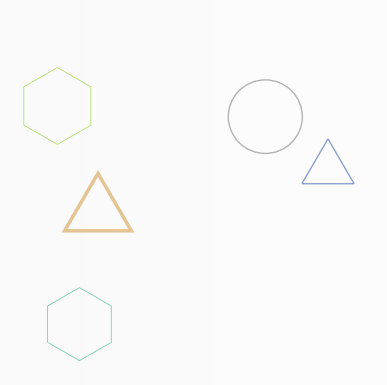[{"shape": "hexagon", "thickness": 0.5, "radius": 0.47, "center": [0.205, 0.158]}, {"shape": "triangle", "thickness": 1, "radius": 0.39, "center": [0.846, 0.562]}, {"shape": "hexagon", "thickness": 0.5, "radius": 0.5, "center": [0.148, 0.725]}, {"shape": "triangle", "thickness": 2.5, "radius": 0.5, "center": [0.253, 0.45]}, {"shape": "circle", "thickness": 1, "radius": 0.48, "center": [0.685, 0.697]}]